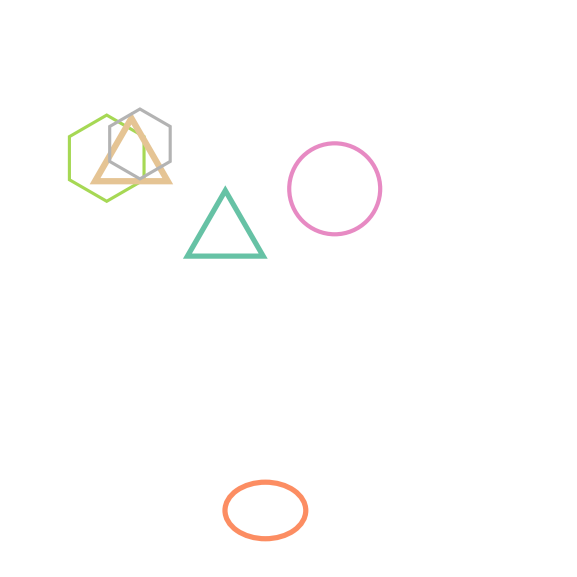[{"shape": "triangle", "thickness": 2.5, "radius": 0.38, "center": [0.39, 0.593]}, {"shape": "oval", "thickness": 2.5, "radius": 0.35, "center": [0.46, 0.115]}, {"shape": "circle", "thickness": 2, "radius": 0.39, "center": [0.58, 0.672]}, {"shape": "hexagon", "thickness": 1.5, "radius": 0.37, "center": [0.185, 0.725]}, {"shape": "triangle", "thickness": 3, "radius": 0.36, "center": [0.228, 0.722]}, {"shape": "hexagon", "thickness": 1.5, "radius": 0.3, "center": [0.242, 0.75]}]